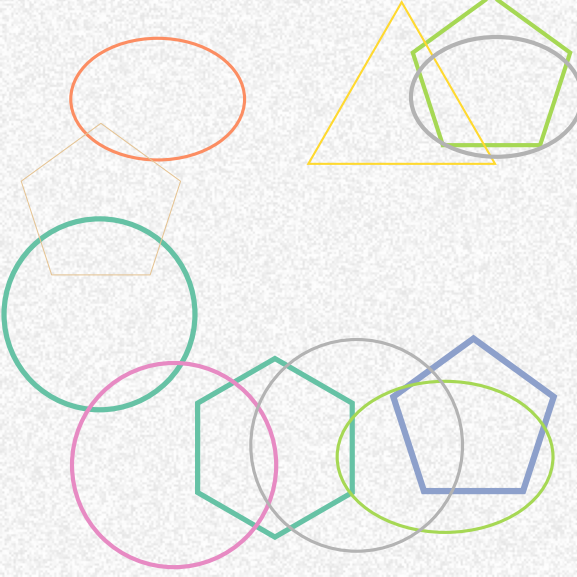[{"shape": "hexagon", "thickness": 2.5, "radius": 0.77, "center": [0.476, 0.224]}, {"shape": "circle", "thickness": 2.5, "radius": 0.83, "center": [0.172, 0.455]}, {"shape": "oval", "thickness": 1.5, "radius": 0.75, "center": [0.273, 0.827]}, {"shape": "pentagon", "thickness": 3, "radius": 0.73, "center": [0.82, 0.267]}, {"shape": "circle", "thickness": 2, "radius": 0.88, "center": [0.301, 0.194]}, {"shape": "pentagon", "thickness": 2, "radius": 0.72, "center": [0.851, 0.864]}, {"shape": "oval", "thickness": 1.5, "radius": 0.93, "center": [0.771, 0.208]}, {"shape": "triangle", "thickness": 1, "radius": 0.93, "center": [0.696, 0.809]}, {"shape": "pentagon", "thickness": 0.5, "radius": 0.73, "center": [0.175, 0.64]}, {"shape": "circle", "thickness": 1.5, "radius": 0.92, "center": [0.618, 0.228]}, {"shape": "oval", "thickness": 2, "radius": 0.74, "center": [0.86, 0.831]}]